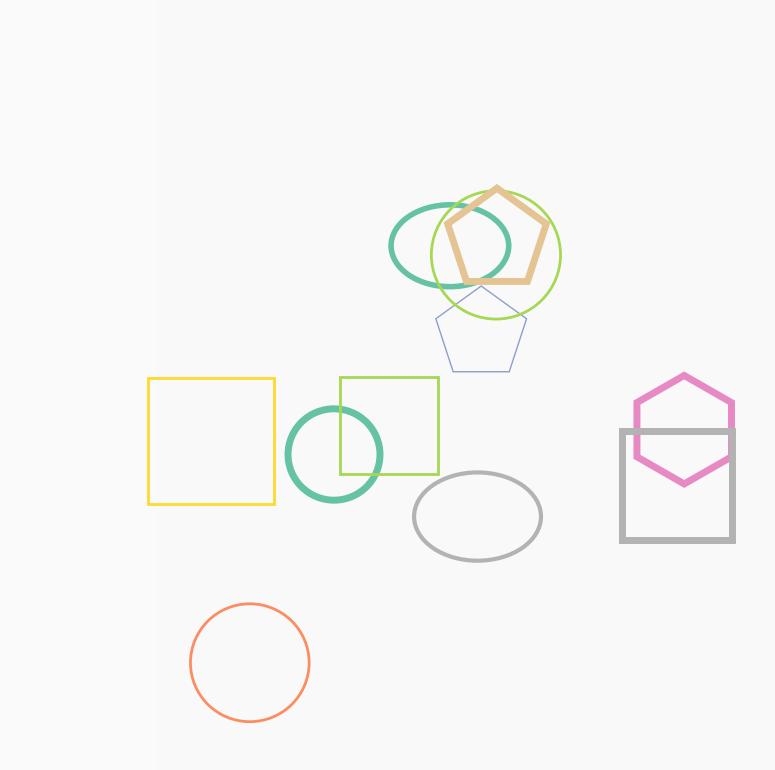[{"shape": "circle", "thickness": 2.5, "radius": 0.3, "center": [0.431, 0.41]}, {"shape": "oval", "thickness": 2, "radius": 0.38, "center": [0.581, 0.681]}, {"shape": "circle", "thickness": 1, "radius": 0.38, "center": [0.322, 0.139]}, {"shape": "pentagon", "thickness": 0.5, "radius": 0.31, "center": [0.621, 0.567]}, {"shape": "hexagon", "thickness": 2.5, "radius": 0.35, "center": [0.883, 0.442]}, {"shape": "square", "thickness": 1, "radius": 0.31, "center": [0.502, 0.448]}, {"shape": "circle", "thickness": 1, "radius": 0.42, "center": [0.64, 0.669]}, {"shape": "square", "thickness": 1, "radius": 0.41, "center": [0.272, 0.427]}, {"shape": "pentagon", "thickness": 2.5, "radius": 0.33, "center": [0.641, 0.689]}, {"shape": "square", "thickness": 2.5, "radius": 0.35, "center": [0.873, 0.37]}, {"shape": "oval", "thickness": 1.5, "radius": 0.41, "center": [0.616, 0.329]}]